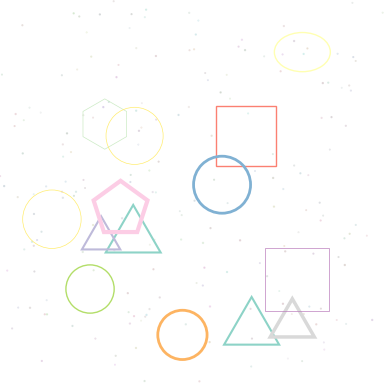[{"shape": "triangle", "thickness": 1.5, "radius": 0.41, "center": [0.346, 0.385]}, {"shape": "triangle", "thickness": 1.5, "radius": 0.41, "center": [0.654, 0.146]}, {"shape": "oval", "thickness": 1, "radius": 0.36, "center": [0.785, 0.865]}, {"shape": "triangle", "thickness": 1.5, "radius": 0.29, "center": [0.263, 0.381]}, {"shape": "square", "thickness": 1, "radius": 0.39, "center": [0.639, 0.646]}, {"shape": "circle", "thickness": 2, "radius": 0.37, "center": [0.577, 0.52]}, {"shape": "circle", "thickness": 2, "radius": 0.32, "center": [0.474, 0.13]}, {"shape": "circle", "thickness": 1, "radius": 0.31, "center": [0.234, 0.249]}, {"shape": "pentagon", "thickness": 3, "radius": 0.37, "center": [0.313, 0.457]}, {"shape": "triangle", "thickness": 2.5, "radius": 0.33, "center": [0.759, 0.158]}, {"shape": "square", "thickness": 0.5, "radius": 0.41, "center": [0.771, 0.274]}, {"shape": "hexagon", "thickness": 0.5, "radius": 0.33, "center": [0.272, 0.678]}, {"shape": "circle", "thickness": 0.5, "radius": 0.38, "center": [0.135, 0.431]}, {"shape": "circle", "thickness": 0.5, "radius": 0.37, "center": [0.35, 0.647]}]